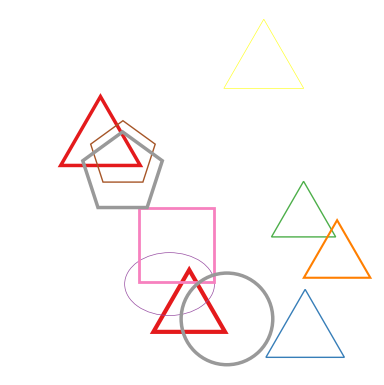[{"shape": "triangle", "thickness": 2.5, "radius": 0.6, "center": [0.261, 0.63]}, {"shape": "triangle", "thickness": 3, "radius": 0.54, "center": [0.491, 0.192]}, {"shape": "triangle", "thickness": 1, "radius": 0.59, "center": [0.793, 0.131]}, {"shape": "triangle", "thickness": 1, "radius": 0.48, "center": [0.789, 0.433]}, {"shape": "oval", "thickness": 0.5, "radius": 0.58, "center": [0.44, 0.262]}, {"shape": "triangle", "thickness": 1.5, "radius": 0.5, "center": [0.876, 0.328]}, {"shape": "triangle", "thickness": 0.5, "radius": 0.6, "center": [0.685, 0.83]}, {"shape": "pentagon", "thickness": 1, "radius": 0.44, "center": [0.319, 0.598]}, {"shape": "square", "thickness": 2, "radius": 0.48, "center": [0.459, 0.363]}, {"shape": "circle", "thickness": 2.5, "radius": 0.6, "center": [0.589, 0.172]}, {"shape": "pentagon", "thickness": 2.5, "radius": 0.54, "center": [0.318, 0.549]}]